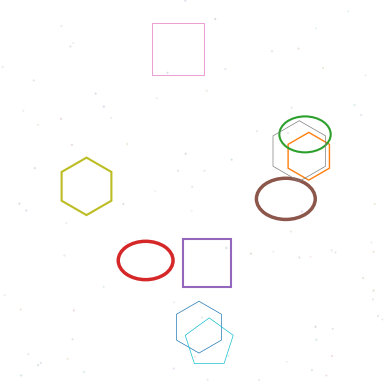[{"shape": "hexagon", "thickness": 0.5, "radius": 0.34, "center": [0.517, 0.15]}, {"shape": "hexagon", "thickness": 1, "radius": 0.31, "center": [0.802, 0.594]}, {"shape": "oval", "thickness": 1.5, "radius": 0.33, "center": [0.792, 0.651]}, {"shape": "oval", "thickness": 2.5, "radius": 0.36, "center": [0.378, 0.323]}, {"shape": "square", "thickness": 1.5, "radius": 0.31, "center": [0.538, 0.318]}, {"shape": "oval", "thickness": 2.5, "radius": 0.38, "center": [0.742, 0.484]}, {"shape": "square", "thickness": 0.5, "radius": 0.34, "center": [0.462, 0.872]}, {"shape": "hexagon", "thickness": 0.5, "radius": 0.39, "center": [0.777, 0.608]}, {"shape": "hexagon", "thickness": 1.5, "radius": 0.37, "center": [0.225, 0.516]}, {"shape": "pentagon", "thickness": 0.5, "radius": 0.33, "center": [0.543, 0.109]}]